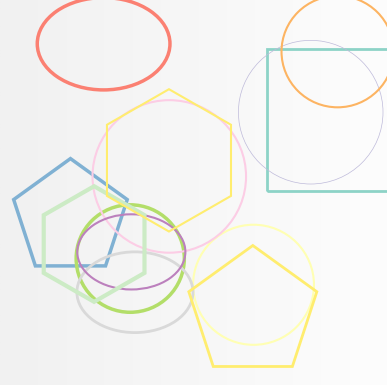[{"shape": "square", "thickness": 2, "radius": 0.92, "center": [0.875, 0.688]}, {"shape": "circle", "thickness": 1.5, "radius": 0.78, "center": [0.654, 0.26]}, {"shape": "circle", "thickness": 0.5, "radius": 0.93, "center": [0.802, 0.709]}, {"shape": "oval", "thickness": 2.5, "radius": 0.86, "center": [0.267, 0.886]}, {"shape": "pentagon", "thickness": 2.5, "radius": 0.77, "center": [0.182, 0.434]}, {"shape": "circle", "thickness": 1.5, "radius": 0.72, "center": [0.871, 0.866]}, {"shape": "circle", "thickness": 2.5, "radius": 0.7, "center": [0.336, 0.328]}, {"shape": "circle", "thickness": 1.5, "radius": 0.99, "center": [0.437, 0.542]}, {"shape": "oval", "thickness": 2, "radius": 0.75, "center": [0.348, 0.241]}, {"shape": "oval", "thickness": 1.5, "radius": 0.7, "center": [0.339, 0.346]}, {"shape": "hexagon", "thickness": 3, "radius": 0.75, "center": [0.243, 0.366]}, {"shape": "hexagon", "thickness": 1.5, "radius": 0.92, "center": [0.436, 0.584]}, {"shape": "pentagon", "thickness": 2, "radius": 0.87, "center": [0.652, 0.189]}]